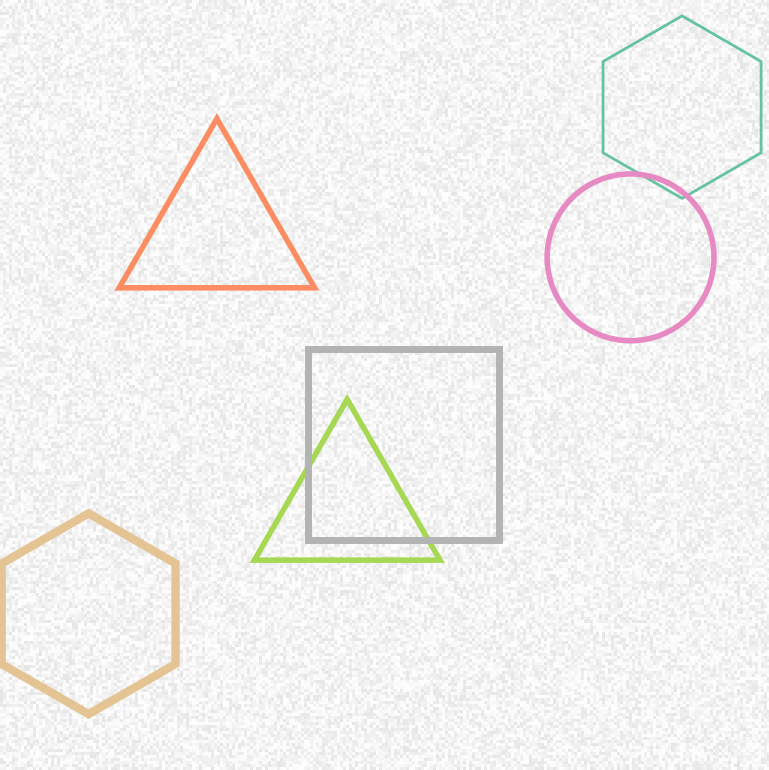[{"shape": "hexagon", "thickness": 1, "radius": 0.59, "center": [0.886, 0.861]}, {"shape": "triangle", "thickness": 2, "radius": 0.73, "center": [0.282, 0.699]}, {"shape": "circle", "thickness": 2, "radius": 0.54, "center": [0.819, 0.666]}, {"shape": "triangle", "thickness": 2, "radius": 0.7, "center": [0.451, 0.342]}, {"shape": "hexagon", "thickness": 3, "radius": 0.65, "center": [0.115, 0.203]}, {"shape": "square", "thickness": 2.5, "radius": 0.62, "center": [0.524, 0.423]}]